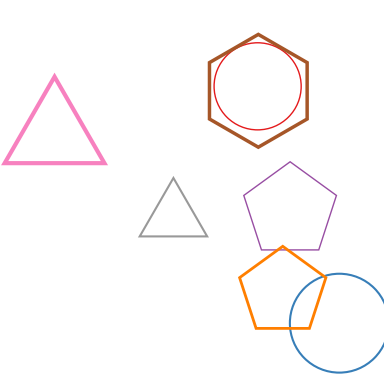[{"shape": "circle", "thickness": 1, "radius": 0.57, "center": [0.669, 0.776]}, {"shape": "circle", "thickness": 1.5, "radius": 0.64, "center": [0.881, 0.161]}, {"shape": "pentagon", "thickness": 1, "radius": 0.63, "center": [0.754, 0.453]}, {"shape": "pentagon", "thickness": 2, "radius": 0.59, "center": [0.734, 0.242]}, {"shape": "hexagon", "thickness": 2.5, "radius": 0.73, "center": [0.671, 0.764]}, {"shape": "triangle", "thickness": 3, "radius": 0.75, "center": [0.142, 0.651]}, {"shape": "triangle", "thickness": 1.5, "radius": 0.51, "center": [0.45, 0.437]}]